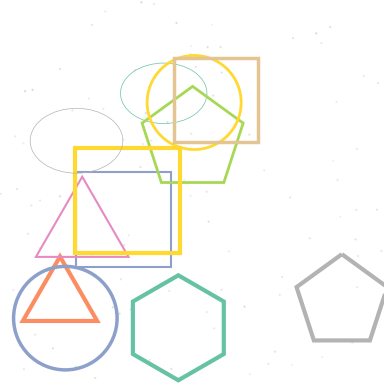[{"shape": "oval", "thickness": 0.5, "radius": 0.56, "center": [0.425, 0.758]}, {"shape": "hexagon", "thickness": 3, "radius": 0.68, "center": [0.463, 0.149]}, {"shape": "triangle", "thickness": 3, "radius": 0.56, "center": [0.156, 0.222]}, {"shape": "square", "thickness": 1.5, "radius": 0.62, "center": [0.321, 0.43]}, {"shape": "circle", "thickness": 2.5, "radius": 0.67, "center": [0.17, 0.174]}, {"shape": "triangle", "thickness": 1.5, "radius": 0.69, "center": [0.214, 0.402]}, {"shape": "pentagon", "thickness": 2, "radius": 0.69, "center": [0.5, 0.638]}, {"shape": "circle", "thickness": 2, "radius": 0.61, "center": [0.504, 0.734]}, {"shape": "square", "thickness": 3, "radius": 0.68, "center": [0.332, 0.48]}, {"shape": "square", "thickness": 2.5, "radius": 0.55, "center": [0.561, 0.741]}, {"shape": "oval", "thickness": 0.5, "radius": 0.6, "center": [0.199, 0.634]}, {"shape": "pentagon", "thickness": 3, "radius": 0.62, "center": [0.888, 0.216]}]